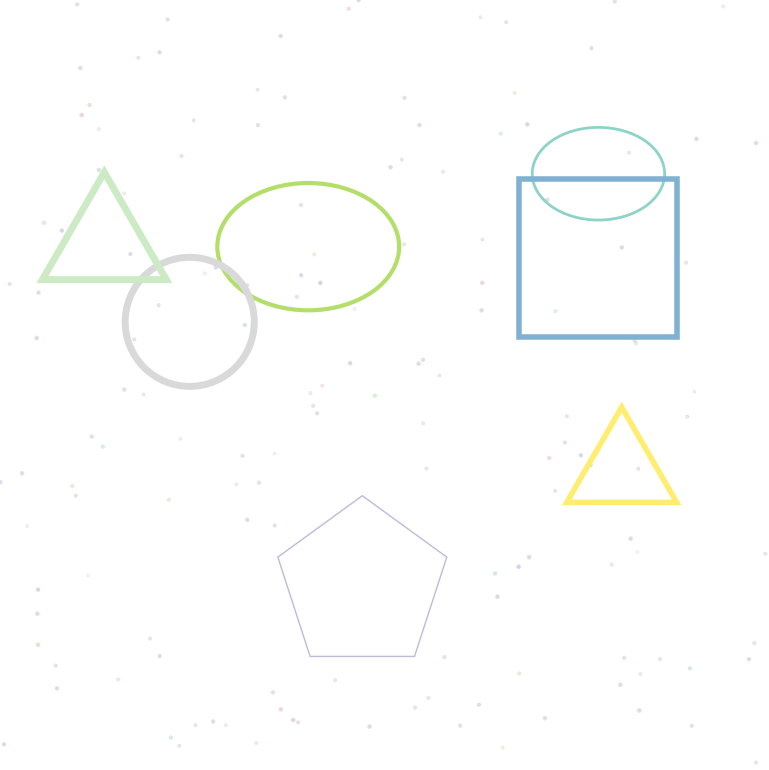[{"shape": "oval", "thickness": 1, "radius": 0.43, "center": [0.777, 0.774]}, {"shape": "pentagon", "thickness": 0.5, "radius": 0.58, "center": [0.471, 0.241]}, {"shape": "square", "thickness": 2, "radius": 0.51, "center": [0.776, 0.665]}, {"shape": "oval", "thickness": 1.5, "radius": 0.59, "center": [0.4, 0.68]}, {"shape": "circle", "thickness": 2.5, "radius": 0.42, "center": [0.246, 0.582]}, {"shape": "triangle", "thickness": 2.5, "radius": 0.46, "center": [0.136, 0.683]}, {"shape": "triangle", "thickness": 2, "radius": 0.41, "center": [0.807, 0.389]}]